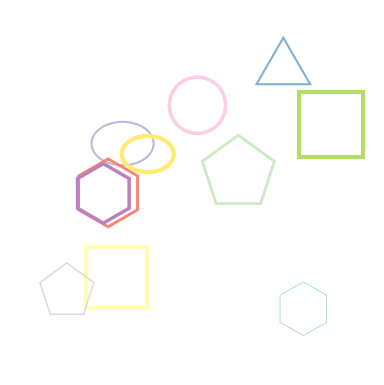[{"shape": "hexagon", "thickness": 0.5, "radius": 0.35, "center": [0.788, 0.198]}, {"shape": "square", "thickness": 3, "radius": 0.39, "center": [0.302, 0.279]}, {"shape": "oval", "thickness": 1.5, "radius": 0.4, "center": [0.318, 0.627]}, {"shape": "hexagon", "thickness": 2, "radius": 0.44, "center": [0.281, 0.499]}, {"shape": "triangle", "thickness": 1.5, "radius": 0.4, "center": [0.736, 0.821]}, {"shape": "square", "thickness": 3, "radius": 0.42, "center": [0.86, 0.676]}, {"shape": "circle", "thickness": 2.5, "radius": 0.36, "center": [0.513, 0.727]}, {"shape": "pentagon", "thickness": 1, "radius": 0.37, "center": [0.174, 0.243]}, {"shape": "hexagon", "thickness": 2.5, "radius": 0.39, "center": [0.268, 0.498]}, {"shape": "pentagon", "thickness": 2, "radius": 0.49, "center": [0.619, 0.551]}, {"shape": "oval", "thickness": 3, "radius": 0.34, "center": [0.384, 0.6]}]